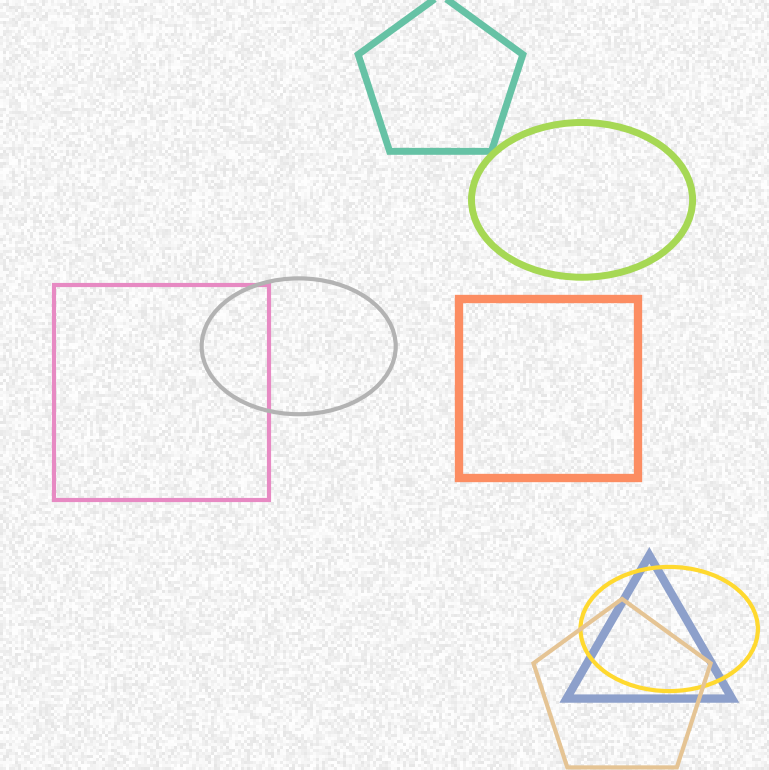[{"shape": "pentagon", "thickness": 2.5, "radius": 0.56, "center": [0.572, 0.894]}, {"shape": "square", "thickness": 3, "radius": 0.58, "center": [0.712, 0.495]}, {"shape": "triangle", "thickness": 3, "radius": 0.62, "center": [0.843, 0.155]}, {"shape": "square", "thickness": 1.5, "radius": 0.7, "center": [0.21, 0.49]}, {"shape": "oval", "thickness": 2.5, "radius": 0.72, "center": [0.756, 0.74]}, {"shape": "oval", "thickness": 1.5, "radius": 0.58, "center": [0.869, 0.183]}, {"shape": "pentagon", "thickness": 1.5, "radius": 0.6, "center": [0.808, 0.101]}, {"shape": "oval", "thickness": 1.5, "radius": 0.63, "center": [0.388, 0.55]}]